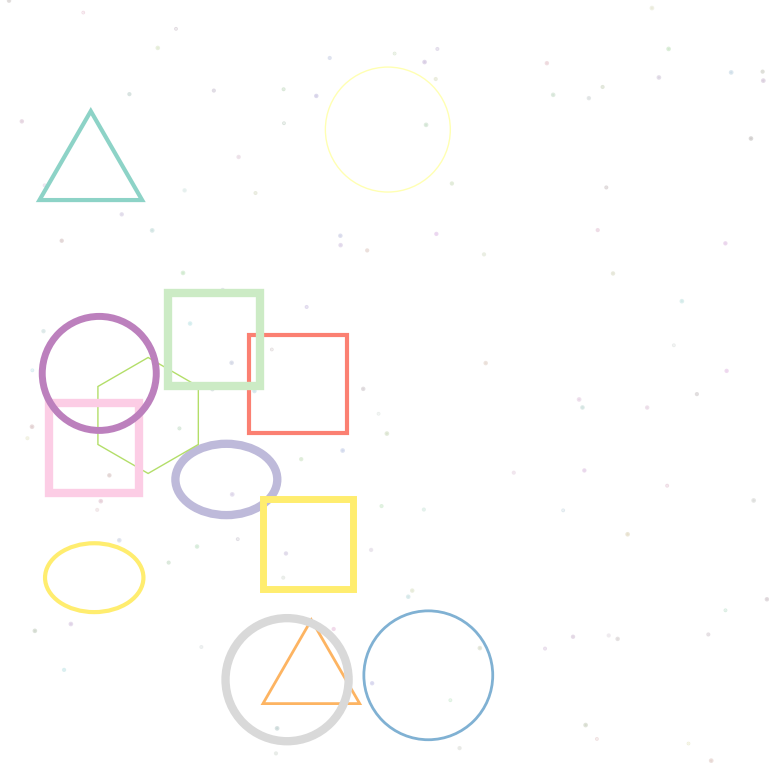[{"shape": "triangle", "thickness": 1.5, "radius": 0.38, "center": [0.118, 0.779]}, {"shape": "circle", "thickness": 0.5, "radius": 0.41, "center": [0.504, 0.832]}, {"shape": "oval", "thickness": 3, "radius": 0.33, "center": [0.294, 0.377]}, {"shape": "square", "thickness": 1.5, "radius": 0.32, "center": [0.387, 0.502]}, {"shape": "circle", "thickness": 1, "radius": 0.42, "center": [0.556, 0.123]}, {"shape": "triangle", "thickness": 1, "radius": 0.36, "center": [0.404, 0.122]}, {"shape": "hexagon", "thickness": 0.5, "radius": 0.38, "center": [0.192, 0.46]}, {"shape": "square", "thickness": 3, "radius": 0.29, "center": [0.122, 0.418]}, {"shape": "circle", "thickness": 3, "radius": 0.4, "center": [0.373, 0.117]}, {"shape": "circle", "thickness": 2.5, "radius": 0.37, "center": [0.129, 0.515]}, {"shape": "square", "thickness": 3, "radius": 0.3, "center": [0.278, 0.559]}, {"shape": "square", "thickness": 2.5, "radius": 0.29, "center": [0.4, 0.294]}, {"shape": "oval", "thickness": 1.5, "radius": 0.32, "center": [0.122, 0.25]}]